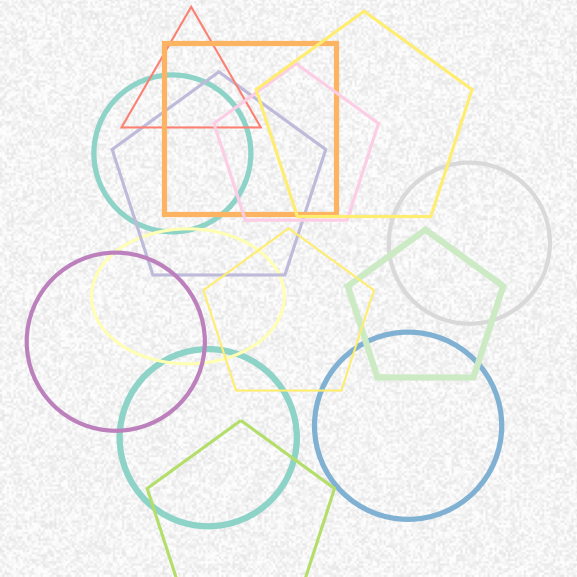[{"shape": "circle", "thickness": 2.5, "radius": 0.68, "center": [0.298, 0.733]}, {"shape": "circle", "thickness": 3, "radius": 0.77, "center": [0.361, 0.241]}, {"shape": "oval", "thickness": 1.5, "radius": 0.84, "center": [0.325, 0.486]}, {"shape": "pentagon", "thickness": 1.5, "radius": 0.97, "center": [0.379, 0.68]}, {"shape": "triangle", "thickness": 1, "radius": 0.7, "center": [0.331, 0.848]}, {"shape": "circle", "thickness": 2.5, "radius": 0.81, "center": [0.707, 0.262]}, {"shape": "square", "thickness": 2.5, "radius": 0.74, "center": [0.433, 0.777]}, {"shape": "pentagon", "thickness": 1.5, "radius": 0.85, "center": [0.417, 0.101]}, {"shape": "pentagon", "thickness": 1.5, "radius": 0.75, "center": [0.513, 0.739]}, {"shape": "circle", "thickness": 2, "radius": 0.7, "center": [0.813, 0.578]}, {"shape": "circle", "thickness": 2, "radius": 0.77, "center": [0.2, 0.407]}, {"shape": "pentagon", "thickness": 3, "radius": 0.71, "center": [0.737, 0.46]}, {"shape": "pentagon", "thickness": 1.5, "radius": 0.98, "center": [0.63, 0.783]}, {"shape": "pentagon", "thickness": 1, "radius": 0.78, "center": [0.5, 0.448]}]